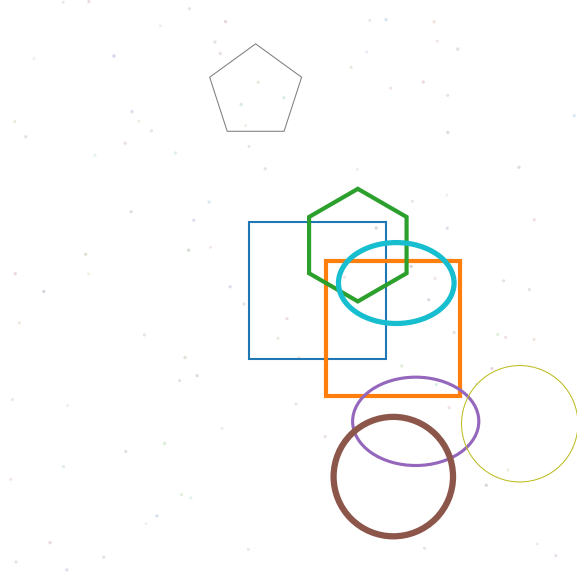[{"shape": "square", "thickness": 1, "radius": 0.59, "center": [0.549, 0.497]}, {"shape": "square", "thickness": 2, "radius": 0.58, "center": [0.68, 0.43]}, {"shape": "hexagon", "thickness": 2, "radius": 0.49, "center": [0.62, 0.575]}, {"shape": "oval", "thickness": 1.5, "radius": 0.55, "center": [0.72, 0.27]}, {"shape": "circle", "thickness": 3, "radius": 0.52, "center": [0.681, 0.174]}, {"shape": "pentagon", "thickness": 0.5, "radius": 0.42, "center": [0.443, 0.84]}, {"shape": "circle", "thickness": 0.5, "radius": 0.5, "center": [0.9, 0.265]}, {"shape": "oval", "thickness": 2.5, "radius": 0.5, "center": [0.686, 0.509]}]